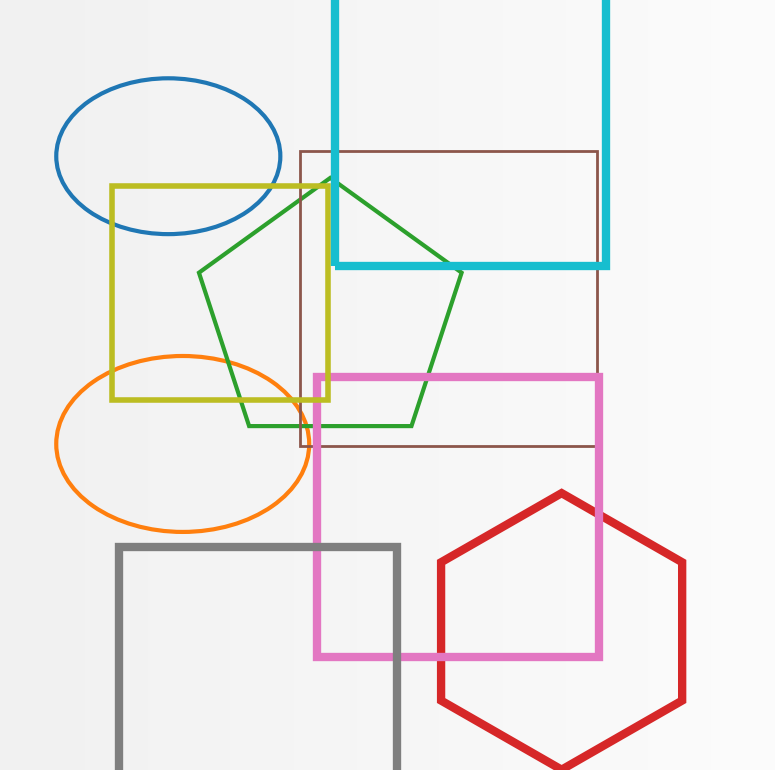[{"shape": "oval", "thickness": 1.5, "radius": 0.72, "center": [0.217, 0.797]}, {"shape": "oval", "thickness": 1.5, "radius": 0.82, "center": [0.236, 0.423]}, {"shape": "pentagon", "thickness": 1.5, "radius": 0.89, "center": [0.426, 0.591]}, {"shape": "hexagon", "thickness": 3, "radius": 0.9, "center": [0.725, 0.18]}, {"shape": "square", "thickness": 1, "radius": 0.96, "center": [0.579, 0.612]}, {"shape": "square", "thickness": 3, "radius": 0.91, "center": [0.591, 0.328]}, {"shape": "square", "thickness": 3, "radius": 0.9, "center": [0.333, 0.11]}, {"shape": "square", "thickness": 2, "radius": 0.7, "center": [0.284, 0.619]}, {"shape": "square", "thickness": 3, "radius": 0.87, "center": [0.607, 0.829]}]